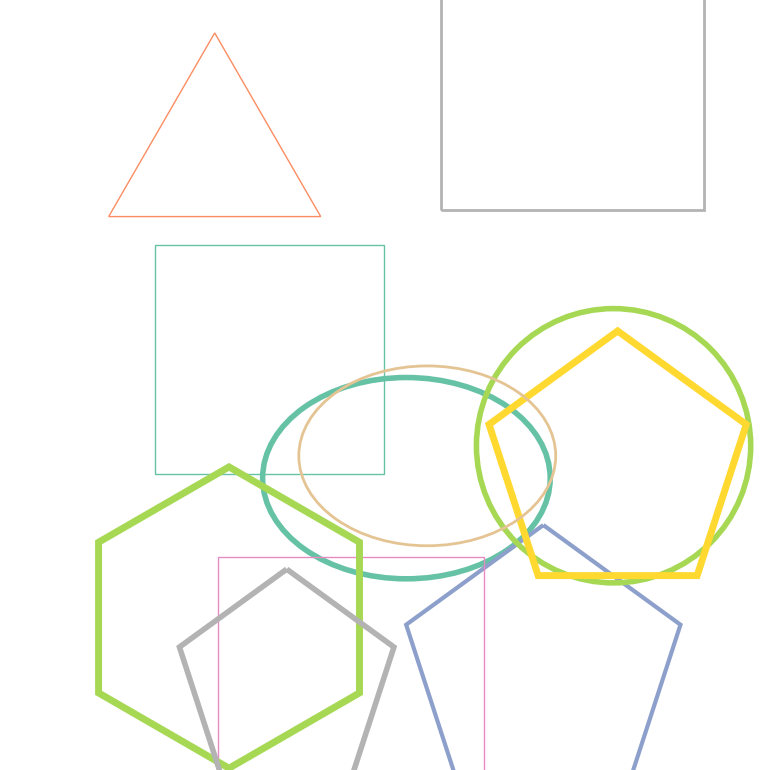[{"shape": "square", "thickness": 0.5, "radius": 0.75, "center": [0.35, 0.533]}, {"shape": "oval", "thickness": 2, "radius": 0.93, "center": [0.528, 0.379]}, {"shape": "triangle", "thickness": 0.5, "radius": 0.79, "center": [0.279, 0.798]}, {"shape": "pentagon", "thickness": 1.5, "radius": 0.94, "center": [0.706, 0.131]}, {"shape": "square", "thickness": 0.5, "radius": 0.86, "center": [0.456, 0.104]}, {"shape": "hexagon", "thickness": 2.5, "radius": 0.98, "center": [0.297, 0.198]}, {"shape": "circle", "thickness": 2, "radius": 0.89, "center": [0.797, 0.421]}, {"shape": "pentagon", "thickness": 2.5, "radius": 0.88, "center": [0.802, 0.395]}, {"shape": "oval", "thickness": 1, "radius": 0.83, "center": [0.555, 0.408]}, {"shape": "pentagon", "thickness": 2, "radius": 0.73, "center": [0.372, 0.114]}, {"shape": "square", "thickness": 1, "radius": 0.86, "center": [0.743, 0.898]}]